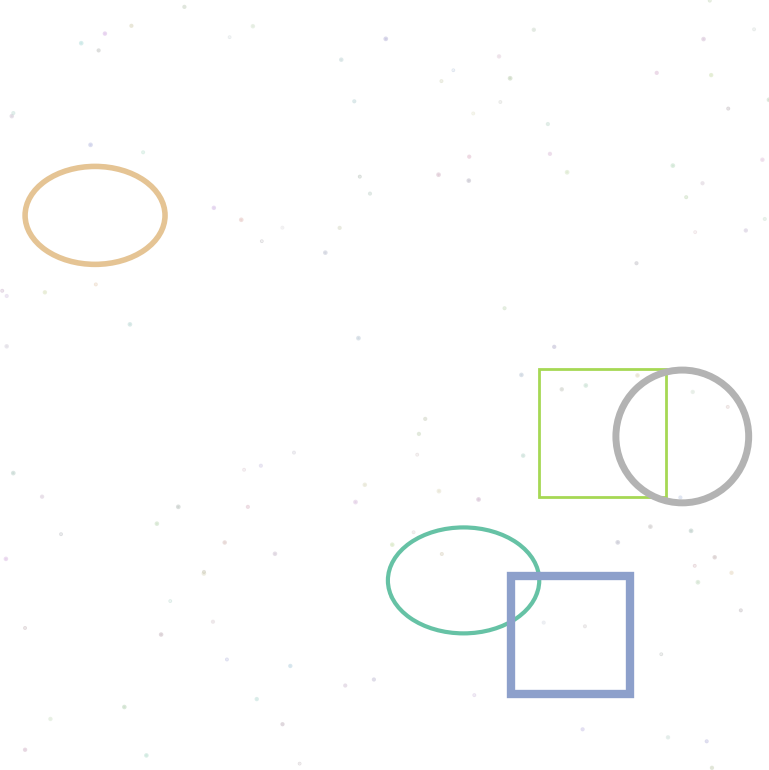[{"shape": "oval", "thickness": 1.5, "radius": 0.49, "center": [0.602, 0.246]}, {"shape": "square", "thickness": 3, "radius": 0.39, "center": [0.741, 0.175]}, {"shape": "square", "thickness": 1, "radius": 0.41, "center": [0.783, 0.438]}, {"shape": "oval", "thickness": 2, "radius": 0.45, "center": [0.123, 0.72]}, {"shape": "circle", "thickness": 2.5, "radius": 0.43, "center": [0.886, 0.433]}]